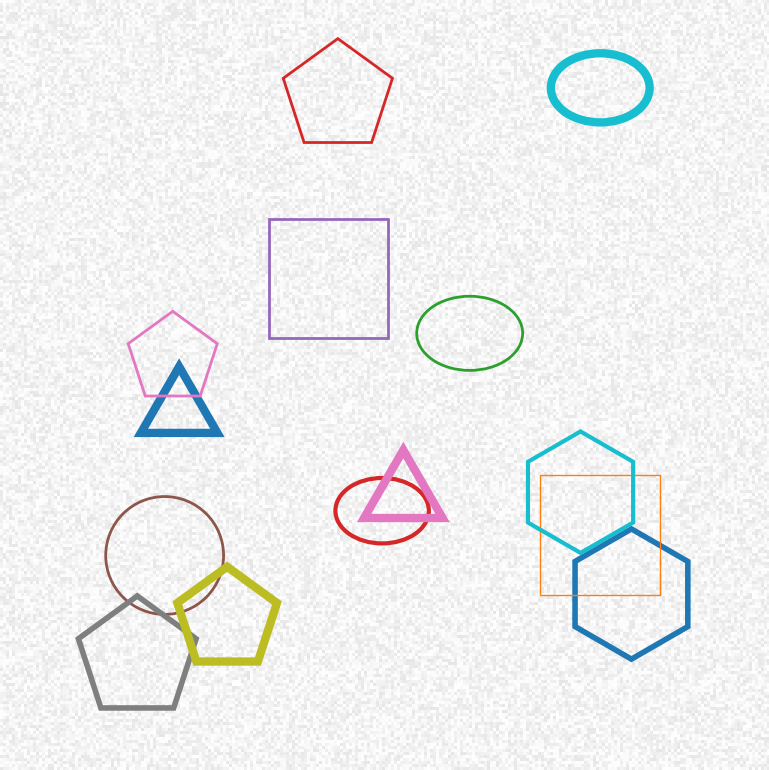[{"shape": "hexagon", "thickness": 2, "radius": 0.42, "center": [0.82, 0.229]}, {"shape": "triangle", "thickness": 3, "radius": 0.29, "center": [0.233, 0.466]}, {"shape": "square", "thickness": 0.5, "radius": 0.39, "center": [0.779, 0.306]}, {"shape": "oval", "thickness": 1, "radius": 0.34, "center": [0.61, 0.567]}, {"shape": "oval", "thickness": 1.5, "radius": 0.3, "center": [0.496, 0.337]}, {"shape": "pentagon", "thickness": 1, "radius": 0.37, "center": [0.439, 0.875]}, {"shape": "square", "thickness": 1, "radius": 0.39, "center": [0.427, 0.638]}, {"shape": "circle", "thickness": 1, "radius": 0.38, "center": [0.214, 0.279]}, {"shape": "triangle", "thickness": 3, "radius": 0.29, "center": [0.524, 0.357]}, {"shape": "pentagon", "thickness": 1, "radius": 0.3, "center": [0.224, 0.535]}, {"shape": "pentagon", "thickness": 2, "radius": 0.4, "center": [0.178, 0.146]}, {"shape": "pentagon", "thickness": 3, "radius": 0.34, "center": [0.295, 0.196]}, {"shape": "hexagon", "thickness": 1.5, "radius": 0.39, "center": [0.754, 0.361]}, {"shape": "oval", "thickness": 3, "radius": 0.32, "center": [0.78, 0.886]}]